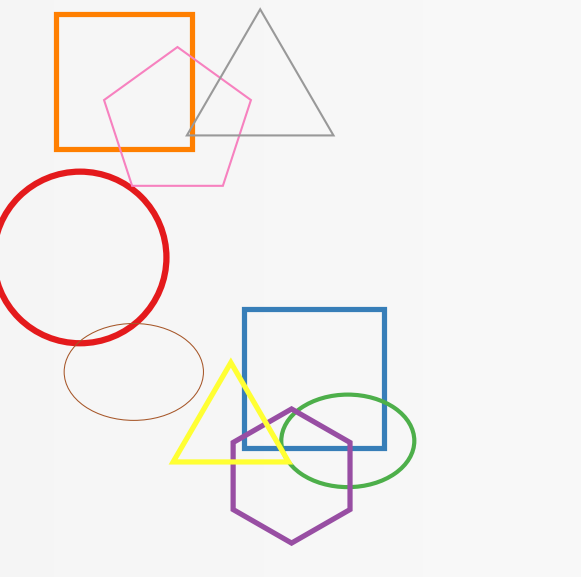[{"shape": "circle", "thickness": 3, "radius": 0.74, "center": [0.138, 0.553]}, {"shape": "square", "thickness": 2.5, "radius": 0.6, "center": [0.54, 0.344]}, {"shape": "oval", "thickness": 2, "radius": 0.57, "center": [0.598, 0.236]}, {"shape": "hexagon", "thickness": 2.5, "radius": 0.58, "center": [0.502, 0.175]}, {"shape": "square", "thickness": 2.5, "radius": 0.59, "center": [0.214, 0.858]}, {"shape": "triangle", "thickness": 2.5, "radius": 0.57, "center": [0.397, 0.257]}, {"shape": "oval", "thickness": 0.5, "radius": 0.6, "center": [0.23, 0.355]}, {"shape": "pentagon", "thickness": 1, "radius": 0.66, "center": [0.305, 0.785]}, {"shape": "triangle", "thickness": 1, "radius": 0.73, "center": [0.448, 0.837]}]